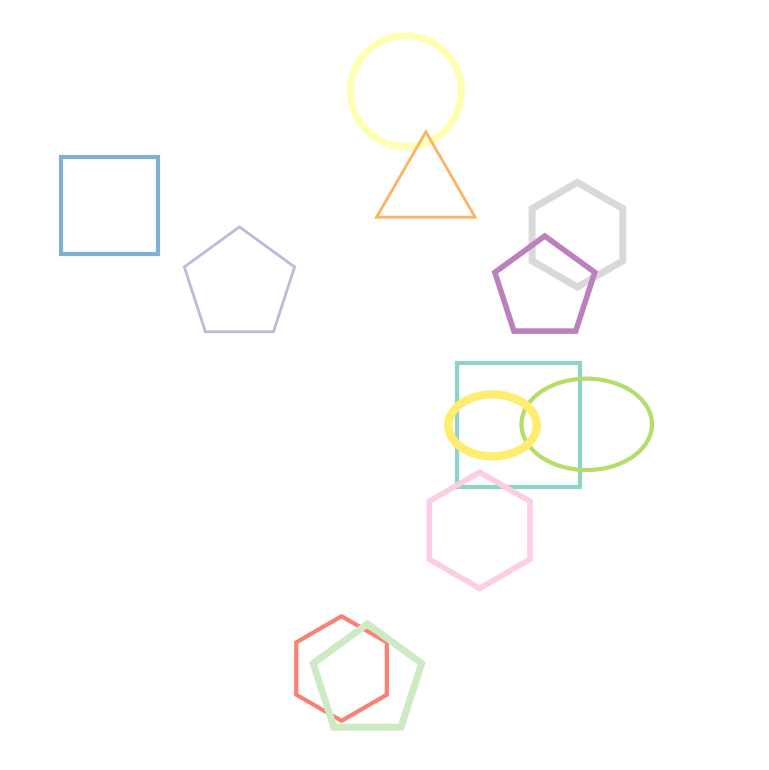[{"shape": "square", "thickness": 1.5, "radius": 0.4, "center": [0.673, 0.448]}, {"shape": "circle", "thickness": 2.5, "radius": 0.36, "center": [0.527, 0.881]}, {"shape": "pentagon", "thickness": 1, "radius": 0.38, "center": [0.311, 0.63]}, {"shape": "hexagon", "thickness": 1.5, "radius": 0.34, "center": [0.444, 0.132]}, {"shape": "square", "thickness": 1.5, "radius": 0.32, "center": [0.142, 0.733]}, {"shape": "triangle", "thickness": 1, "radius": 0.37, "center": [0.553, 0.755]}, {"shape": "oval", "thickness": 1.5, "radius": 0.42, "center": [0.762, 0.449]}, {"shape": "hexagon", "thickness": 2, "radius": 0.38, "center": [0.623, 0.311]}, {"shape": "hexagon", "thickness": 2.5, "radius": 0.34, "center": [0.75, 0.695]}, {"shape": "pentagon", "thickness": 2, "radius": 0.34, "center": [0.708, 0.625]}, {"shape": "pentagon", "thickness": 2.5, "radius": 0.37, "center": [0.477, 0.116]}, {"shape": "oval", "thickness": 3, "radius": 0.29, "center": [0.64, 0.448]}]